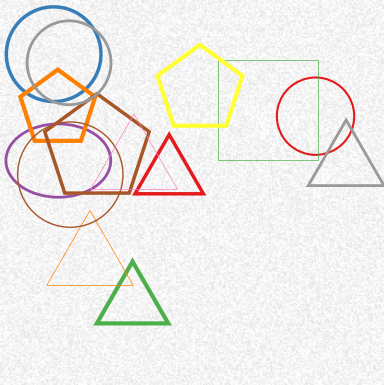[{"shape": "triangle", "thickness": 2.5, "radius": 0.51, "center": [0.44, 0.548]}, {"shape": "circle", "thickness": 1.5, "radius": 0.5, "center": [0.82, 0.698]}, {"shape": "circle", "thickness": 2.5, "radius": 0.61, "center": [0.139, 0.859]}, {"shape": "square", "thickness": 0.5, "radius": 0.65, "center": [0.696, 0.714]}, {"shape": "triangle", "thickness": 3, "radius": 0.54, "center": [0.344, 0.214]}, {"shape": "oval", "thickness": 2, "radius": 0.68, "center": [0.151, 0.583]}, {"shape": "pentagon", "thickness": 3, "radius": 0.51, "center": [0.15, 0.717]}, {"shape": "triangle", "thickness": 0.5, "radius": 0.65, "center": [0.234, 0.324]}, {"shape": "pentagon", "thickness": 3, "radius": 0.58, "center": [0.519, 0.767]}, {"shape": "circle", "thickness": 1, "radius": 0.68, "center": [0.183, 0.546]}, {"shape": "pentagon", "thickness": 2.5, "radius": 0.71, "center": [0.252, 0.614]}, {"shape": "triangle", "thickness": 0.5, "radius": 0.65, "center": [0.348, 0.573]}, {"shape": "triangle", "thickness": 2, "radius": 0.57, "center": [0.899, 0.575]}, {"shape": "circle", "thickness": 2, "radius": 0.54, "center": [0.179, 0.837]}]